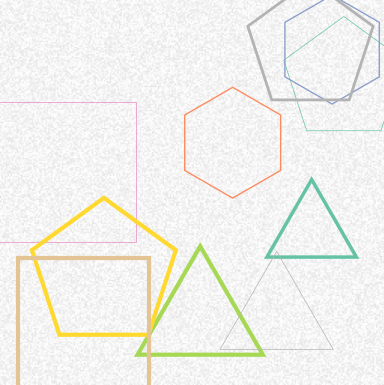[{"shape": "pentagon", "thickness": 0.5, "radius": 0.82, "center": [0.893, 0.793]}, {"shape": "triangle", "thickness": 2.5, "radius": 0.67, "center": [0.809, 0.399]}, {"shape": "hexagon", "thickness": 1, "radius": 0.72, "center": [0.604, 0.629]}, {"shape": "hexagon", "thickness": 1, "radius": 0.71, "center": [0.863, 0.871]}, {"shape": "square", "thickness": 0.5, "radius": 0.9, "center": [0.172, 0.553]}, {"shape": "triangle", "thickness": 3, "radius": 0.94, "center": [0.52, 0.173]}, {"shape": "pentagon", "thickness": 3, "radius": 0.98, "center": [0.27, 0.29]}, {"shape": "square", "thickness": 3, "radius": 0.85, "center": [0.217, 0.158]}, {"shape": "triangle", "thickness": 0.5, "radius": 0.85, "center": [0.719, 0.177]}, {"shape": "pentagon", "thickness": 2, "radius": 0.86, "center": [0.807, 0.879]}]